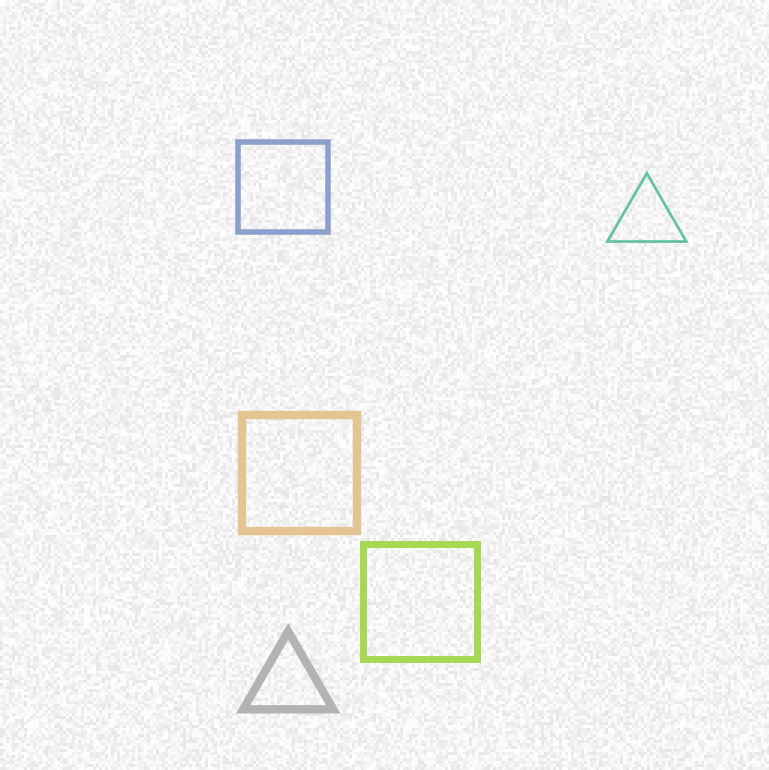[{"shape": "triangle", "thickness": 1, "radius": 0.3, "center": [0.84, 0.716]}, {"shape": "square", "thickness": 2, "radius": 0.29, "center": [0.368, 0.757]}, {"shape": "square", "thickness": 2.5, "radius": 0.37, "center": [0.546, 0.219]}, {"shape": "square", "thickness": 3, "radius": 0.37, "center": [0.389, 0.386]}, {"shape": "triangle", "thickness": 3, "radius": 0.34, "center": [0.374, 0.113]}]